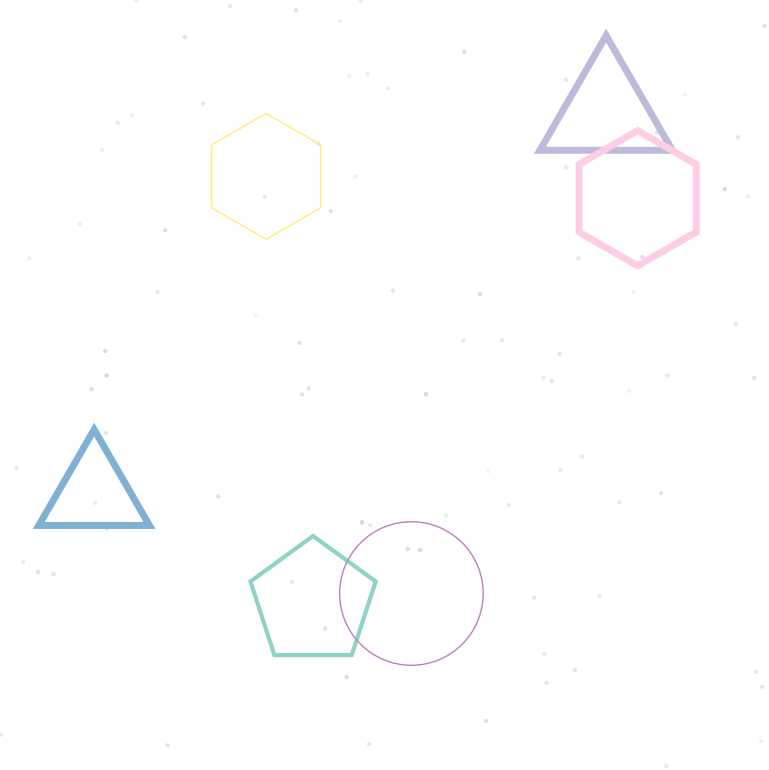[{"shape": "pentagon", "thickness": 1.5, "radius": 0.43, "center": [0.407, 0.218]}, {"shape": "triangle", "thickness": 2.5, "radius": 0.5, "center": [0.787, 0.854]}, {"shape": "triangle", "thickness": 2.5, "radius": 0.42, "center": [0.122, 0.359]}, {"shape": "hexagon", "thickness": 2.5, "radius": 0.44, "center": [0.828, 0.743]}, {"shape": "circle", "thickness": 0.5, "radius": 0.47, "center": [0.534, 0.229]}, {"shape": "hexagon", "thickness": 0.5, "radius": 0.41, "center": [0.346, 0.771]}]